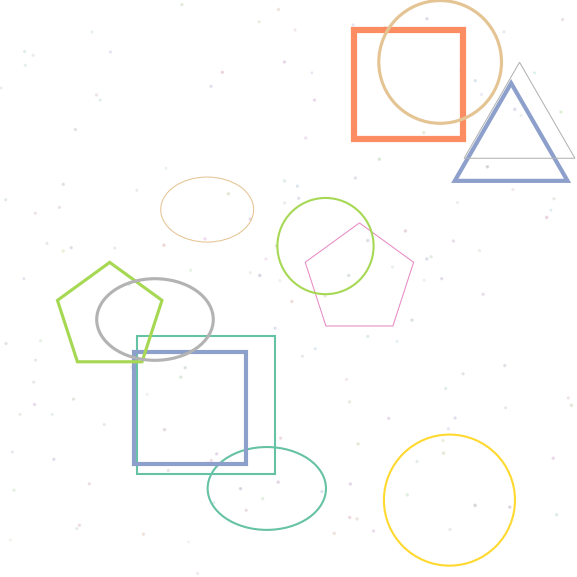[{"shape": "square", "thickness": 1, "radius": 0.6, "center": [0.357, 0.298]}, {"shape": "oval", "thickness": 1, "radius": 0.51, "center": [0.462, 0.153]}, {"shape": "square", "thickness": 3, "radius": 0.47, "center": [0.707, 0.853]}, {"shape": "triangle", "thickness": 2, "radius": 0.56, "center": [0.885, 0.742]}, {"shape": "square", "thickness": 2, "radius": 0.48, "center": [0.329, 0.293]}, {"shape": "pentagon", "thickness": 0.5, "radius": 0.49, "center": [0.622, 0.514]}, {"shape": "pentagon", "thickness": 1.5, "radius": 0.48, "center": [0.19, 0.45]}, {"shape": "circle", "thickness": 1, "radius": 0.42, "center": [0.564, 0.573]}, {"shape": "circle", "thickness": 1, "radius": 0.57, "center": [0.778, 0.133]}, {"shape": "oval", "thickness": 0.5, "radius": 0.4, "center": [0.359, 0.636]}, {"shape": "circle", "thickness": 1.5, "radius": 0.53, "center": [0.762, 0.892]}, {"shape": "triangle", "thickness": 0.5, "radius": 0.55, "center": [0.9, 0.78]}, {"shape": "oval", "thickness": 1.5, "radius": 0.5, "center": [0.268, 0.446]}]